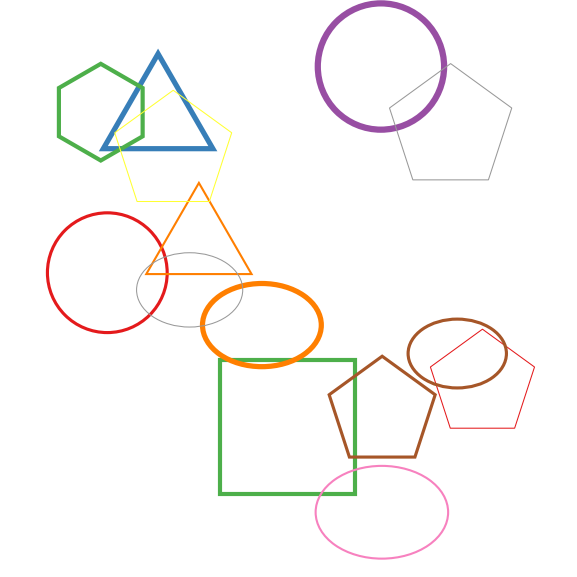[{"shape": "circle", "thickness": 1.5, "radius": 0.52, "center": [0.186, 0.527]}, {"shape": "pentagon", "thickness": 0.5, "radius": 0.47, "center": [0.835, 0.334]}, {"shape": "triangle", "thickness": 2.5, "radius": 0.55, "center": [0.274, 0.796]}, {"shape": "hexagon", "thickness": 2, "radius": 0.42, "center": [0.174, 0.805]}, {"shape": "square", "thickness": 2, "radius": 0.58, "center": [0.498, 0.26]}, {"shape": "circle", "thickness": 3, "radius": 0.55, "center": [0.66, 0.884]}, {"shape": "triangle", "thickness": 1, "radius": 0.53, "center": [0.344, 0.577]}, {"shape": "oval", "thickness": 2.5, "radius": 0.51, "center": [0.454, 0.436]}, {"shape": "pentagon", "thickness": 0.5, "radius": 0.53, "center": [0.3, 0.736]}, {"shape": "pentagon", "thickness": 1.5, "radius": 0.48, "center": [0.662, 0.286]}, {"shape": "oval", "thickness": 1.5, "radius": 0.43, "center": [0.792, 0.387]}, {"shape": "oval", "thickness": 1, "radius": 0.57, "center": [0.661, 0.112]}, {"shape": "oval", "thickness": 0.5, "radius": 0.46, "center": [0.328, 0.497]}, {"shape": "pentagon", "thickness": 0.5, "radius": 0.56, "center": [0.78, 0.778]}]